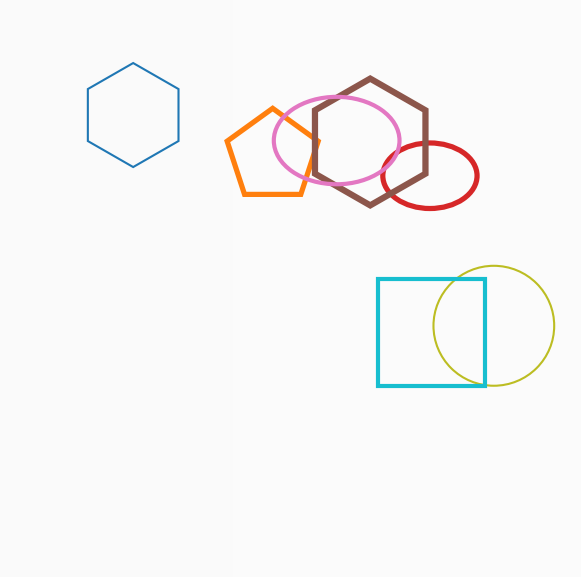[{"shape": "hexagon", "thickness": 1, "radius": 0.45, "center": [0.229, 0.8]}, {"shape": "pentagon", "thickness": 2.5, "radius": 0.41, "center": [0.469, 0.729]}, {"shape": "oval", "thickness": 2.5, "radius": 0.41, "center": [0.74, 0.695]}, {"shape": "hexagon", "thickness": 3, "radius": 0.55, "center": [0.637, 0.753]}, {"shape": "oval", "thickness": 2, "radius": 0.54, "center": [0.579, 0.756]}, {"shape": "circle", "thickness": 1, "radius": 0.52, "center": [0.85, 0.435]}, {"shape": "square", "thickness": 2, "radius": 0.46, "center": [0.742, 0.423]}]